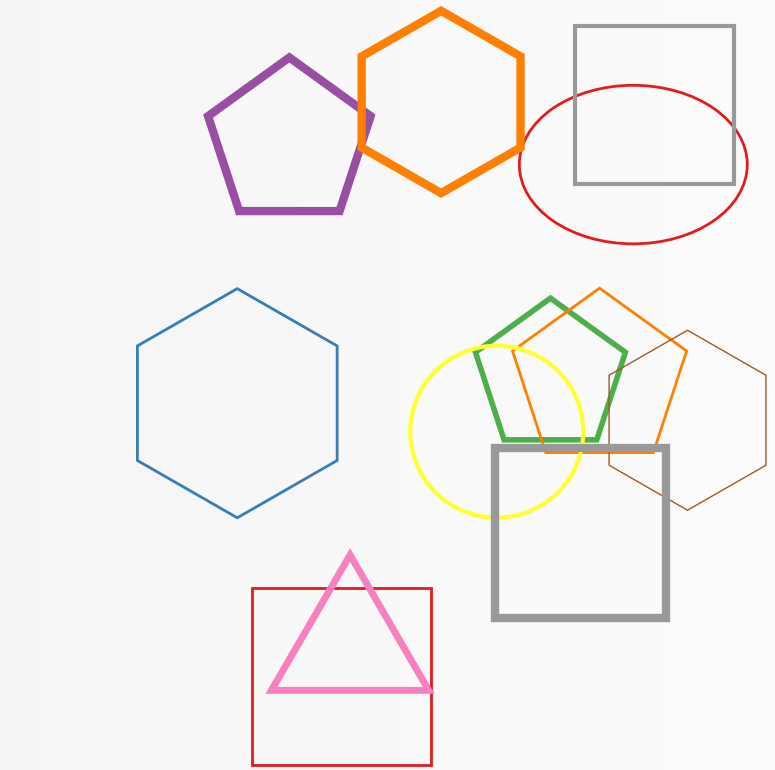[{"shape": "square", "thickness": 1, "radius": 0.58, "center": [0.441, 0.121]}, {"shape": "oval", "thickness": 1, "radius": 0.74, "center": [0.817, 0.786]}, {"shape": "hexagon", "thickness": 1, "radius": 0.74, "center": [0.306, 0.476]}, {"shape": "pentagon", "thickness": 2, "radius": 0.51, "center": [0.71, 0.511]}, {"shape": "pentagon", "thickness": 3, "radius": 0.55, "center": [0.373, 0.815]}, {"shape": "hexagon", "thickness": 3, "radius": 0.59, "center": [0.569, 0.868]}, {"shape": "pentagon", "thickness": 1, "radius": 0.59, "center": [0.774, 0.508]}, {"shape": "circle", "thickness": 1.5, "radius": 0.56, "center": [0.641, 0.439]}, {"shape": "hexagon", "thickness": 0.5, "radius": 0.58, "center": [0.887, 0.454]}, {"shape": "triangle", "thickness": 2.5, "radius": 0.59, "center": [0.452, 0.162]}, {"shape": "square", "thickness": 1.5, "radius": 0.51, "center": [0.845, 0.863]}, {"shape": "square", "thickness": 3, "radius": 0.55, "center": [0.749, 0.307]}]